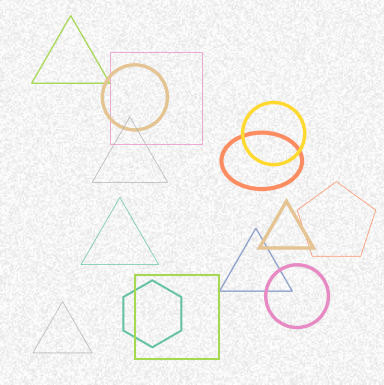[{"shape": "triangle", "thickness": 0.5, "radius": 0.58, "center": [0.311, 0.371]}, {"shape": "hexagon", "thickness": 1.5, "radius": 0.43, "center": [0.396, 0.185]}, {"shape": "pentagon", "thickness": 0.5, "radius": 0.54, "center": [0.874, 0.421]}, {"shape": "oval", "thickness": 3, "radius": 0.52, "center": [0.68, 0.582]}, {"shape": "triangle", "thickness": 1, "radius": 0.55, "center": [0.665, 0.298]}, {"shape": "square", "thickness": 0.5, "radius": 0.6, "center": [0.406, 0.745]}, {"shape": "circle", "thickness": 2.5, "radius": 0.41, "center": [0.772, 0.231]}, {"shape": "square", "thickness": 1.5, "radius": 0.55, "center": [0.46, 0.177]}, {"shape": "triangle", "thickness": 1, "radius": 0.59, "center": [0.184, 0.842]}, {"shape": "circle", "thickness": 2.5, "radius": 0.4, "center": [0.711, 0.653]}, {"shape": "triangle", "thickness": 2.5, "radius": 0.41, "center": [0.744, 0.396]}, {"shape": "circle", "thickness": 2.5, "radius": 0.42, "center": [0.35, 0.747]}, {"shape": "triangle", "thickness": 0.5, "radius": 0.44, "center": [0.163, 0.128]}, {"shape": "triangle", "thickness": 0.5, "radius": 0.57, "center": [0.337, 0.583]}]